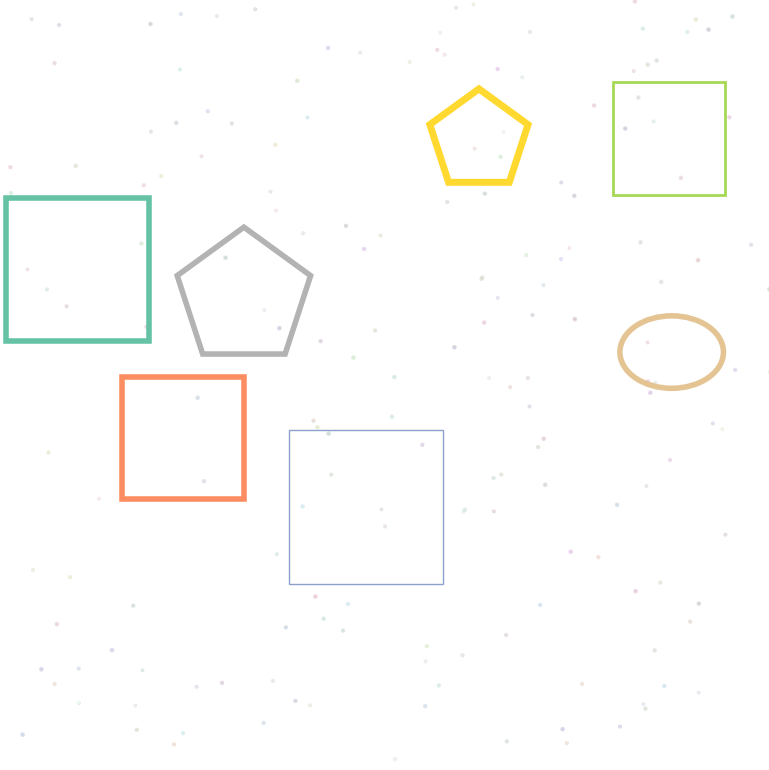[{"shape": "square", "thickness": 2, "radius": 0.46, "center": [0.101, 0.65]}, {"shape": "square", "thickness": 2, "radius": 0.4, "center": [0.238, 0.431]}, {"shape": "square", "thickness": 0.5, "radius": 0.5, "center": [0.475, 0.342]}, {"shape": "square", "thickness": 1, "radius": 0.37, "center": [0.869, 0.82]}, {"shape": "pentagon", "thickness": 2.5, "radius": 0.34, "center": [0.622, 0.818]}, {"shape": "oval", "thickness": 2, "radius": 0.34, "center": [0.872, 0.543]}, {"shape": "pentagon", "thickness": 2, "radius": 0.46, "center": [0.317, 0.614]}]